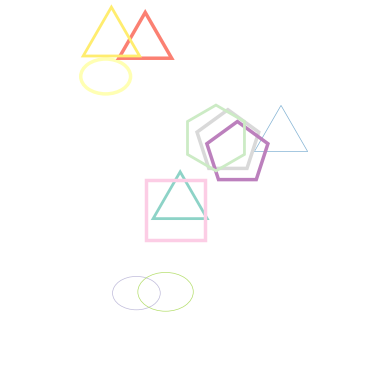[{"shape": "triangle", "thickness": 2, "radius": 0.41, "center": [0.468, 0.473]}, {"shape": "oval", "thickness": 2.5, "radius": 0.32, "center": [0.274, 0.801]}, {"shape": "oval", "thickness": 0.5, "radius": 0.31, "center": [0.354, 0.239]}, {"shape": "triangle", "thickness": 2.5, "radius": 0.4, "center": [0.377, 0.888]}, {"shape": "triangle", "thickness": 0.5, "radius": 0.4, "center": [0.73, 0.646]}, {"shape": "oval", "thickness": 0.5, "radius": 0.36, "center": [0.43, 0.242]}, {"shape": "square", "thickness": 2.5, "radius": 0.38, "center": [0.456, 0.454]}, {"shape": "pentagon", "thickness": 2.5, "radius": 0.42, "center": [0.592, 0.631]}, {"shape": "pentagon", "thickness": 2.5, "radius": 0.42, "center": [0.617, 0.601]}, {"shape": "hexagon", "thickness": 2, "radius": 0.43, "center": [0.561, 0.642]}, {"shape": "triangle", "thickness": 2, "radius": 0.42, "center": [0.289, 0.897]}]